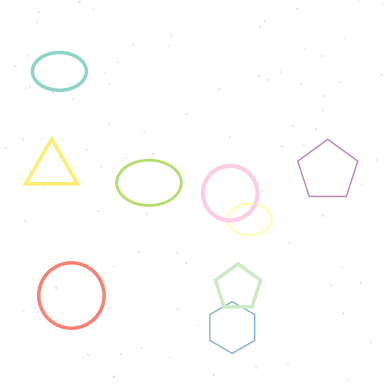[{"shape": "oval", "thickness": 2.5, "radius": 0.35, "center": [0.154, 0.815]}, {"shape": "oval", "thickness": 1.5, "radius": 0.29, "center": [0.648, 0.43]}, {"shape": "circle", "thickness": 2.5, "radius": 0.43, "center": [0.185, 0.232]}, {"shape": "hexagon", "thickness": 1, "radius": 0.34, "center": [0.603, 0.149]}, {"shape": "oval", "thickness": 2, "radius": 0.42, "center": [0.387, 0.525]}, {"shape": "circle", "thickness": 3, "radius": 0.35, "center": [0.598, 0.498]}, {"shape": "pentagon", "thickness": 1, "radius": 0.41, "center": [0.851, 0.556]}, {"shape": "pentagon", "thickness": 2.5, "radius": 0.31, "center": [0.618, 0.253]}, {"shape": "triangle", "thickness": 2.5, "radius": 0.39, "center": [0.134, 0.562]}]